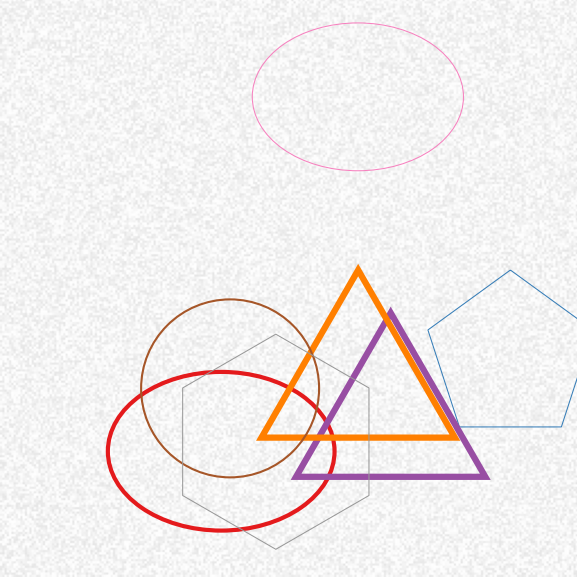[{"shape": "oval", "thickness": 2, "radius": 0.98, "center": [0.383, 0.218]}, {"shape": "pentagon", "thickness": 0.5, "radius": 0.75, "center": [0.884, 0.381]}, {"shape": "triangle", "thickness": 3, "radius": 0.95, "center": [0.677, 0.268]}, {"shape": "triangle", "thickness": 3, "radius": 0.97, "center": [0.62, 0.338]}, {"shape": "circle", "thickness": 1, "radius": 0.77, "center": [0.398, 0.327]}, {"shape": "oval", "thickness": 0.5, "radius": 0.91, "center": [0.62, 0.831]}, {"shape": "hexagon", "thickness": 0.5, "radius": 0.93, "center": [0.478, 0.234]}]